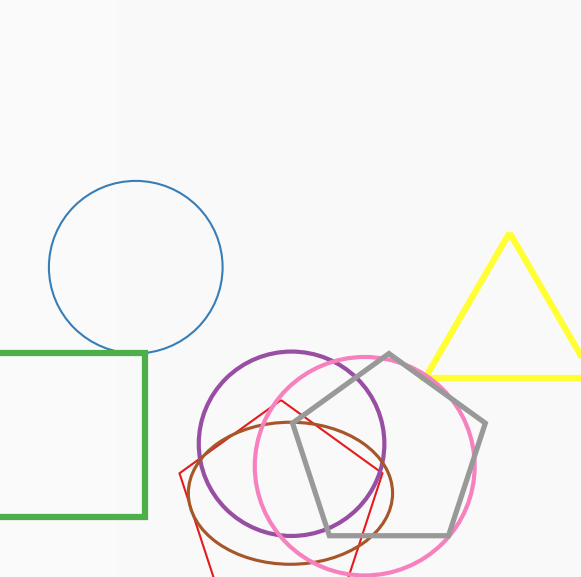[{"shape": "pentagon", "thickness": 1, "radius": 0.92, "center": [0.483, 0.123]}, {"shape": "circle", "thickness": 1, "radius": 0.75, "center": [0.234, 0.536]}, {"shape": "square", "thickness": 3, "radius": 0.71, "center": [0.107, 0.246]}, {"shape": "circle", "thickness": 2, "radius": 0.8, "center": [0.502, 0.231]}, {"shape": "triangle", "thickness": 3, "radius": 0.84, "center": [0.877, 0.428]}, {"shape": "oval", "thickness": 1.5, "radius": 0.88, "center": [0.5, 0.145]}, {"shape": "circle", "thickness": 2, "radius": 0.95, "center": [0.627, 0.192]}, {"shape": "pentagon", "thickness": 2.5, "radius": 0.87, "center": [0.669, 0.213]}]